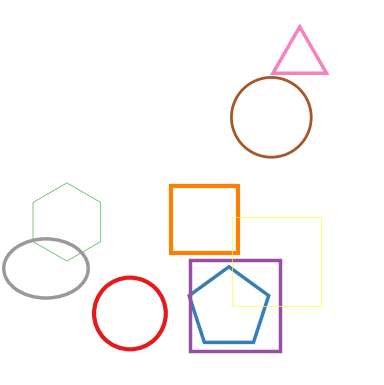[{"shape": "circle", "thickness": 3, "radius": 0.47, "center": [0.337, 0.186]}, {"shape": "pentagon", "thickness": 2.5, "radius": 0.54, "center": [0.595, 0.199]}, {"shape": "hexagon", "thickness": 0.5, "radius": 0.51, "center": [0.174, 0.423]}, {"shape": "square", "thickness": 2.5, "radius": 0.59, "center": [0.61, 0.207]}, {"shape": "square", "thickness": 3, "radius": 0.43, "center": [0.532, 0.429]}, {"shape": "square", "thickness": 0.5, "radius": 0.58, "center": [0.719, 0.321]}, {"shape": "circle", "thickness": 2, "radius": 0.52, "center": [0.705, 0.695]}, {"shape": "triangle", "thickness": 2.5, "radius": 0.4, "center": [0.779, 0.85]}, {"shape": "oval", "thickness": 2.5, "radius": 0.55, "center": [0.119, 0.303]}]